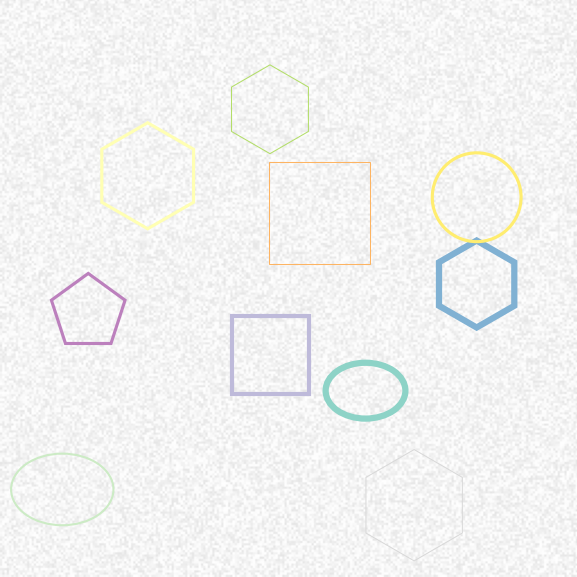[{"shape": "oval", "thickness": 3, "radius": 0.35, "center": [0.633, 0.323]}, {"shape": "hexagon", "thickness": 1.5, "radius": 0.46, "center": [0.256, 0.695]}, {"shape": "square", "thickness": 2, "radius": 0.34, "center": [0.468, 0.384]}, {"shape": "hexagon", "thickness": 3, "radius": 0.38, "center": [0.825, 0.507]}, {"shape": "square", "thickness": 0.5, "radius": 0.44, "center": [0.553, 0.63]}, {"shape": "hexagon", "thickness": 0.5, "radius": 0.38, "center": [0.467, 0.81]}, {"shape": "hexagon", "thickness": 0.5, "radius": 0.48, "center": [0.717, 0.124]}, {"shape": "pentagon", "thickness": 1.5, "radius": 0.34, "center": [0.153, 0.459]}, {"shape": "oval", "thickness": 1, "radius": 0.44, "center": [0.108, 0.152]}, {"shape": "circle", "thickness": 1.5, "radius": 0.38, "center": [0.825, 0.658]}]